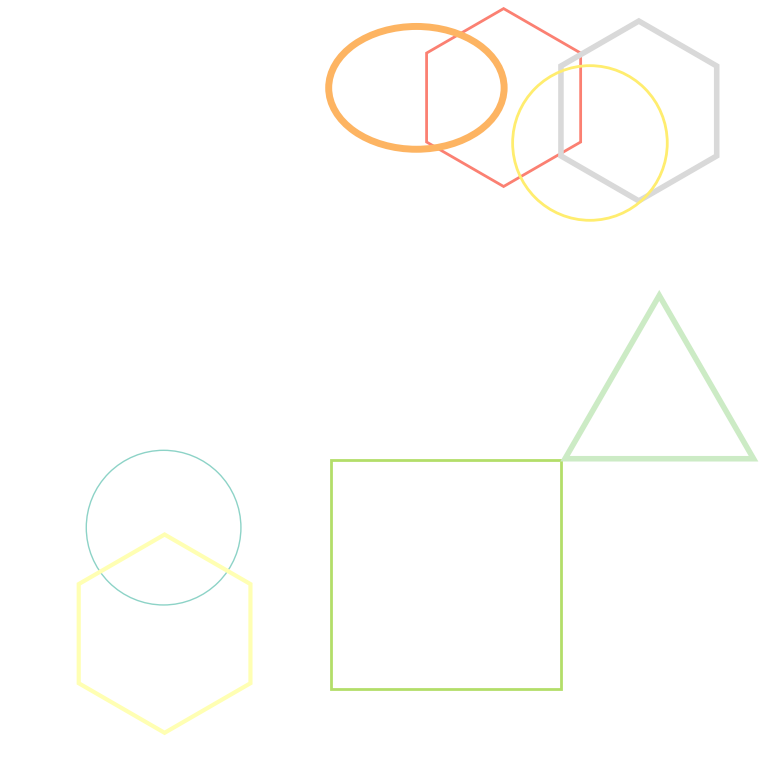[{"shape": "circle", "thickness": 0.5, "radius": 0.5, "center": [0.212, 0.315]}, {"shape": "hexagon", "thickness": 1.5, "radius": 0.64, "center": [0.214, 0.177]}, {"shape": "hexagon", "thickness": 1, "radius": 0.58, "center": [0.654, 0.873]}, {"shape": "oval", "thickness": 2.5, "radius": 0.57, "center": [0.541, 0.886]}, {"shape": "square", "thickness": 1, "radius": 0.75, "center": [0.579, 0.254]}, {"shape": "hexagon", "thickness": 2, "radius": 0.58, "center": [0.83, 0.856]}, {"shape": "triangle", "thickness": 2, "radius": 0.71, "center": [0.856, 0.475]}, {"shape": "circle", "thickness": 1, "radius": 0.5, "center": [0.766, 0.814]}]